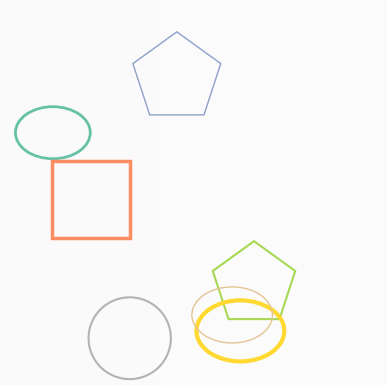[{"shape": "oval", "thickness": 2, "radius": 0.48, "center": [0.136, 0.655]}, {"shape": "square", "thickness": 2.5, "radius": 0.5, "center": [0.235, 0.481]}, {"shape": "pentagon", "thickness": 1, "radius": 0.6, "center": [0.456, 0.798]}, {"shape": "pentagon", "thickness": 1.5, "radius": 0.56, "center": [0.655, 0.262]}, {"shape": "oval", "thickness": 3, "radius": 0.57, "center": [0.62, 0.141]}, {"shape": "oval", "thickness": 1, "radius": 0.52, "center": [0.599, 0.182]}, {"shape": "circle", "thickness": 1.5, "radius": 0.53, "center": [0.335, 0.122]}]